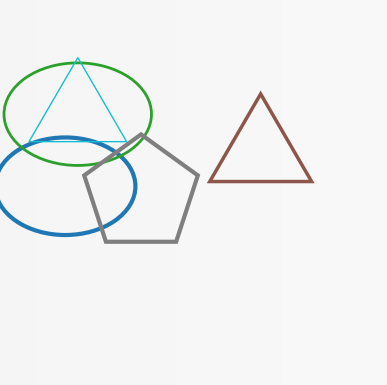[{"shape": "oval", "thickness": 3, "radius": 0.91, "center": [0.168, 0.516]}, {"shape": "oval", "thickness": 2, "radius": 0.95, "center": [0.201, 0.703]}, {"shape": "triangle", "thickness": 2.5, "radius": 0.76, "center": [0.673, 0.604]}, {"shape": "pentagon", "thickness": 3, "radius": 0.77, "center": [0.364, 0.497]}, {"shape": "triangle", "thickness": 1, "radius": 0.73, "center": [0.201, 0.705]}]